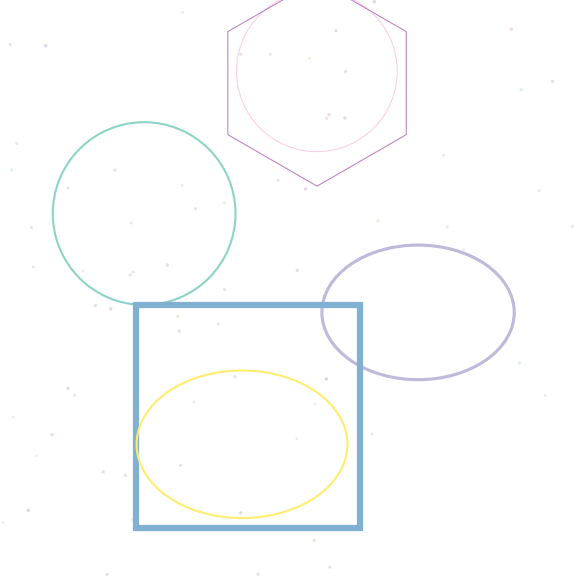[{"shape": "circle", "thickness": 1, "radius": 0.79, "center": [0.25, 0.629]}, {"shape": "oval", "thickness": 1.5, "radius": 0.83, "center": [0.724, 0.458]}, {"shape": "square", "thickness": 3, "radius": 0.97, "center": [0.429, 0.278]}, {"shape": "circle", "thickness": 0.5, "radius": 0.7, "center": [0.549, 0.876]}, {"shape": "hexagon", "thickness": 0.5, "radius": 0.89, "center": [0.549, 0.855]}, {"shape": "oval", "thickness": 1, "radius": 0.91, "center": [0.419, 0.23]}]